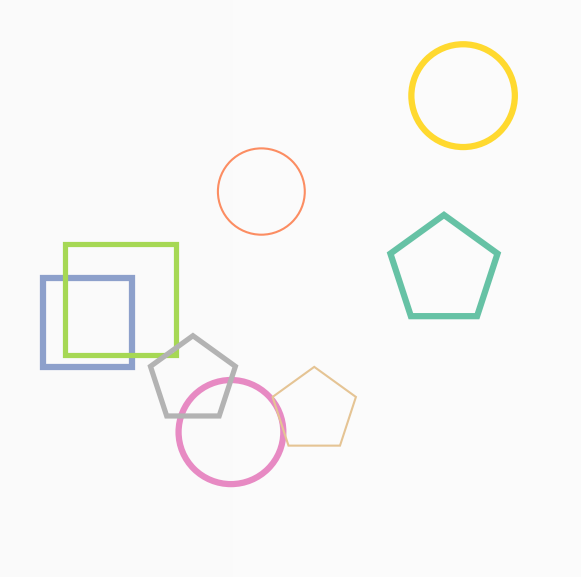[{"shape": "pentagon", "thickness": 3, "radius": 0.48, "center": [0.764, 0.53]}, {"shape": "circle", "thickness": 1, "radius": 0.37, "center": [0.45, 0.667]}, {"shape": "square", "thickness": 3, "radius": 0.39, "center": [0.151, 0.441]}, {"shape": "circle", "thickness": 3, "radius": 0.45, "center": [0.397, 0.251]}, {"shape": "square", "thickness": 2.5, "radius": 0.48, "center": [0.208, 0.48]}, {"shape": "circle", "thickness": 3, "radius": 0.45, "center": [0.797, 0.834]}, {"shape": "pentagon", "thickness": 1, "radius": 0.38, "center": [0.541, 0.288]}, {"shape": "pentagon", "thickness": 2.5, "radius": 0.38, "center": [0.332, 0.341]}]